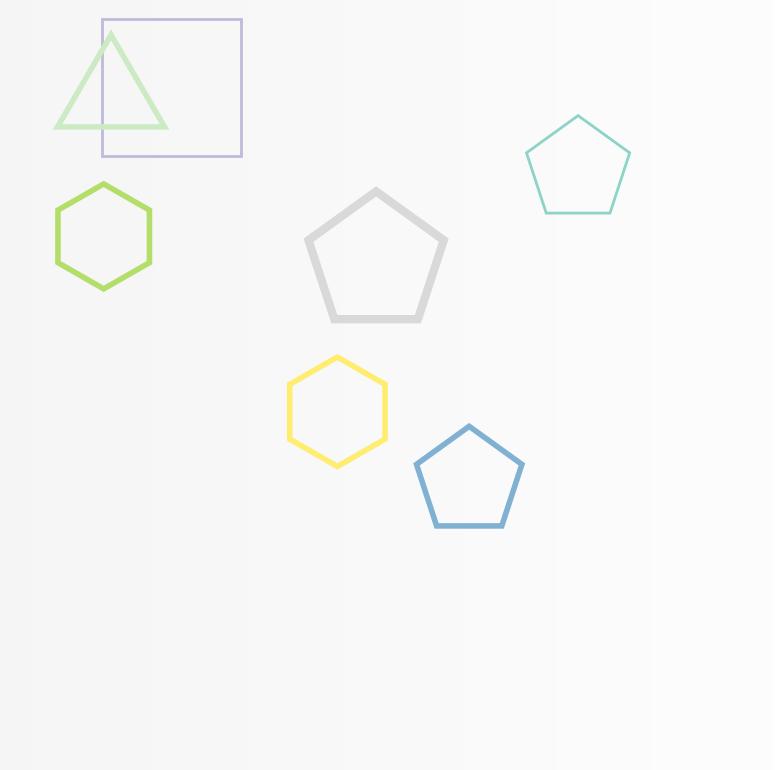[{"shape": "pentagon", "thickness": 1, "radius": 0.35, "center": [0.746, 0.78]}, {"shape": "square", "thickness": 1, "radius": 0.45, "center": [0.221, 0.886]}, {"shape": "pentagon", "thickness": 2, "radius": 0.36, "center": [0.605, 0.375]}, {"shape": "hexagon", "thickness": 2, "radius": 0.34, "center": [0.134, 0.693]}, {"shape": "pentagon", "thickness": 3, "radius": 0.46, "center": [0.485, 0.66]}, {"shape": "triangle", "thickness": 2, "radius": 0.4, "center": [0.143, 0.875]}, {"shape": "hexagon", "thickness": 2, "radius": 0.36, "center": [0.435, 0.465]}]